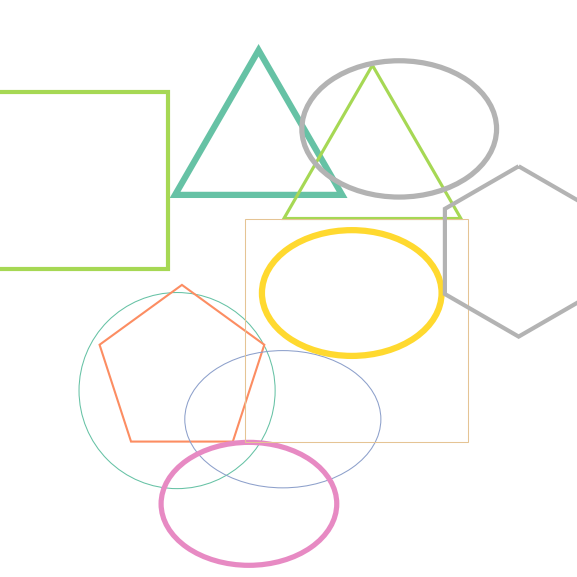[{"shape": "triangle", "thickness": 3, "radius": 0.83, "center": [0.448, 0.745]}, {"shape": "circle", "thickness": 0.5, "radius": 0.85, "center": [0.307, 0.323]}, {"shape": "pentagon", "thickness": 1, "radius": 0.75, "center": [0.315, 0.356]}, {"shape": "oval", "thickness": 0.5, "radius": 0.85, "center": [0.49, 0.273]}, {"shape": "oval", "thickness": 2.5, "radius": 0.76, "center": [0.431, 0.127]}, {"shape": "triangle", "thickness": 1.5, "radius": 0.88, "center": [0.645, 0.709]}, {"shape": "square", "thickness": 2, "radius": 0.77, "center": [0.137, 0.686]}, {"shape": "oval", "thickness": 3, "radius": 0.78, "center": [0.609, 0.492]}, {"shape": "square", "thickness": 0.5, "radius": 0.96, "center": [0.617, 0.427]}, {"shape": "oval", "thickness": 2.5, "radius": 0.84, "center": [0.691, 0.776]}, {"shape": "hexagon", "thickness": 2, "radius": 0.74, "center": [0.898, 0.564]}]